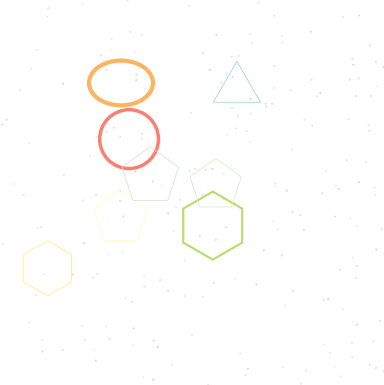[{"shape": "triangle", "thickness": 0.5, "radius": 0.35, "center": [0.615, 0.77]}, {"shape": "pentagon", "thickness": 0.5, "radius": 0.37, "center": [0.314, 0.434]}, {"shape": "circle", "thickness": 2.5, "radius": 0.38, "center": [0.335, 0.639]}, {"shape": "oval", "thickness": 3, "radius": 0.42, "center": [0.314, 0.785]}, {"shape": "hexagon", "thickness": 1.5, "radius": 0.44, "center": [0.553, 0.414]}, {"shape": "pentagon", "thickness": 0.5, "radius": 0.39, "center": [0.39, 0.542]}, {"shape": "pentagon", "thickness": 0.5, "radius": 0.35, "center": [0.56, 0.519]}, {"shape": "hexagon", "thickness": 0.5, "radius": 0.36, "center": [0.124, 0.303]}]